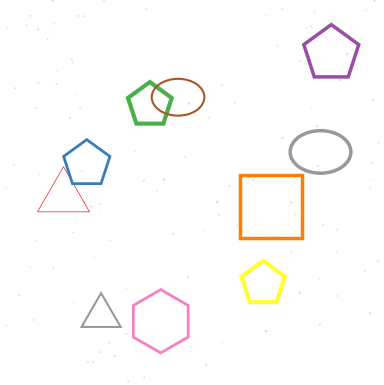[{"shape": "triangle", "thickness": 0.5, "radius": 0.39, "center": [0.165, 0.489]}, {"shape": "pentagon", "thickness": 2, "radius": 0.32, "center": [0.225, 0.574]}, {"shape": "pentagon", "thickness": 3, "radius": 0.3, "center": [0.389, 0.727]}, {"shape": "pentagon", "thickness": 2.5, "radius": 0.38, "center": [0.86, 0.861]}, {"shape": "square", "thickness": 2.5, "radius": 0.4, "center": [0.705, 0.464]}, {"shape": "pentagon", "thickness": 3, "radius": 0.3, "center": [0.684, 0.263]}, {"shape": "oval", "thickness": 1.5, "radius": 0.34, "center": [0.462, 0.747]}, {"shape": "hexagon", "thickness": 2, "radius": 0.41, "center": [0.418, 0.166]}, {"shape": "oval", "thickness": 2.5, "radius": 0.39, "center": [0.832, 0.605]}, {"shape": "triangle", "thickness": 1.5, "radius": 0.29, "center": [0.263, 0.18]}]